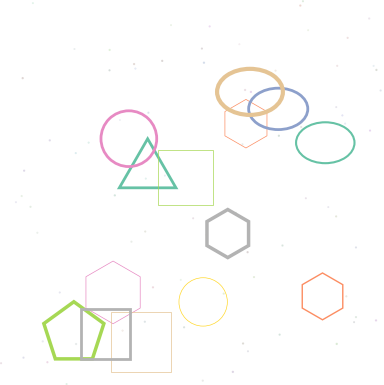[{"shape": "triangle", "thickness": 2, "radius": 0.42, "center": [0.384, 0.555]}, {"shape": "oval", "thickness": 1.5, "radius": 0.38, "center": [0.845, 0.629]}, {"shape": "hexagon", "thickness": 0.5, "radius": 0.32, "center": [0.639, 0.679]}, {"shape": "hexagon", "thickness": 1, "radius": 0.3, "center": [0.838, 0.23]}, {"shape": "oval", "thickness": 2, "radius": 0.38, "center": [0.723, 0.717]}, {"shape": "hexagon", "thickness": 0.5, "radius": 0.41, "center": [0.294, 0.24]}, {"shape": "circle", "thickness": 2, "radius": 0.36, "center": [0.335, 0.64]}, {"shape": "pentagon", "thickness": 2.5, "radius": 0.41, "center": [0.192, 0.134]}, {"shape": "square", "thickness": 0.5, "radius": 0.36, "center": [0.482, 0.539]}, {"shape": "circle", "thickness": 0.5, "radius": 0.31, "center": [0.528, 0.216]}, {"shape": "oval", "thickness": 3, "radius": 0.43, "center": [0.649, 0.761]}, {"shape": "square", "thickness": 0.5, "radius": 0.39, "center": [0.366, 0.111]}, {"shape": "hexagon", "thickness": 2.5, "radius": 0.31, "center": [0.592, 0.393]}, {"shape": "square", "thickness": 2, "radius": 0.32, "center": [0.274, 0.133]}]